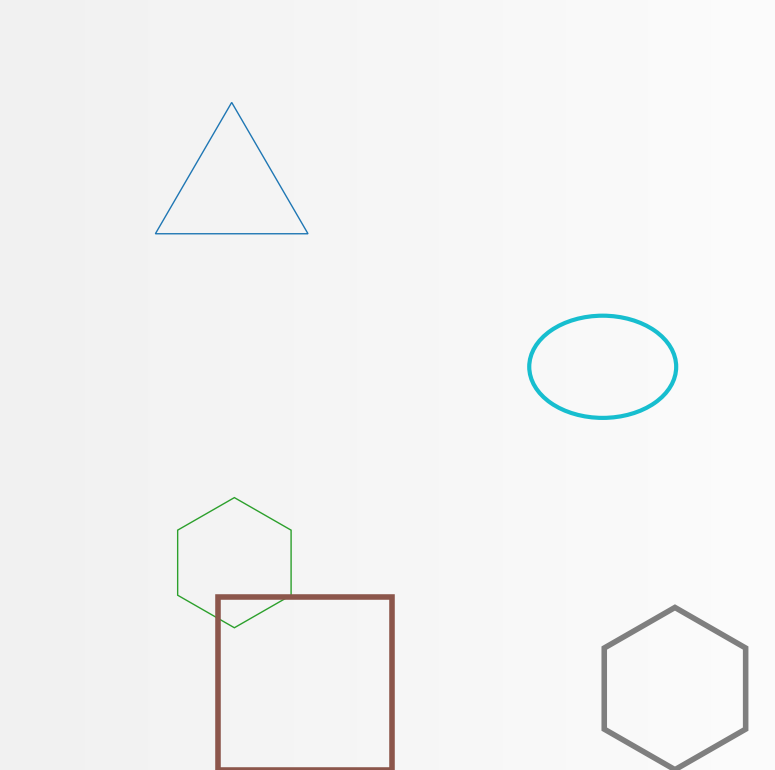[{"shape": "triangle", "thickness": 0.5, "radius": 0.57, "center": [0.299, 0.753]}, {"shape": "hexagon", "thickness": 0.5, "radius": 0.42, "center": [0.302, 0.269]}, {"shape": "square", "thickness": 2, "radius": 0.56, "center": [0.394, 0.113]}, {"shape": "hexagon", "thickness": 2, "radius": 0.53, "center": [0.871, 0.106]}, {"shape": "oval", "thickness": 1.5, "radius": 0.47, "center": [0.778, 0.524]}]